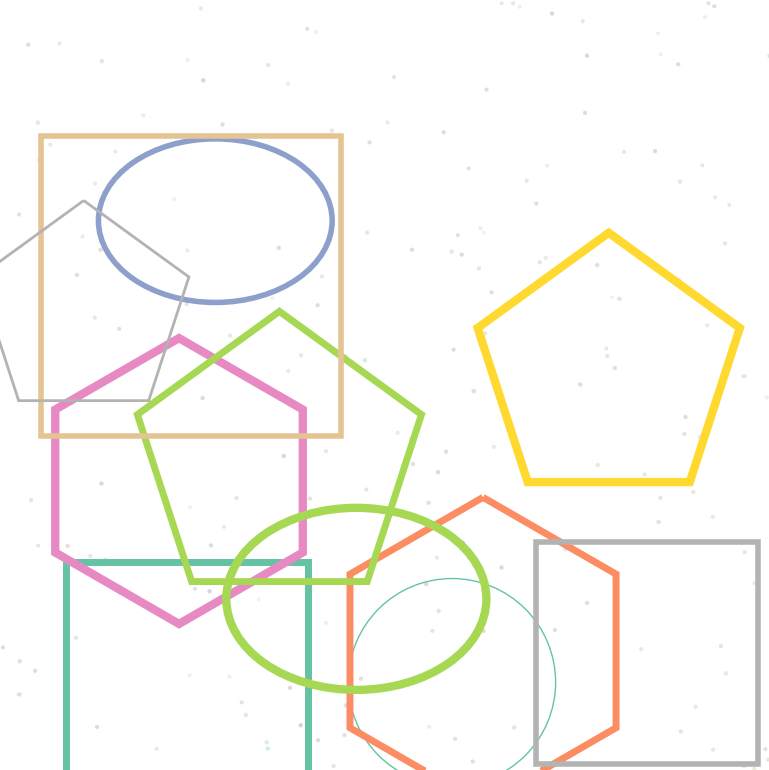[{"shape": "square", "thickness": 2.5, "radius": 0.79, "center": [0.243, 0.113]}, {"shape": "circle", "thickness": 0.5, "radius": 0.67, "center": [0.587, 0.114]}, {"shape": "hexagon", "thickness": 2.5, "radius": 1.0, "center": [0.627, 0.155]}, {"shape": "oval", "thickness": 2, "radius": 0.76, "center": [0.28, 0.713]}, {"shape": "hexagon", "thickness": 3, "radius": 0.93, "center": [0.232, 0.375]}, {"shape": "pentagon", "thickness": 2.5, "radius": 0.97, "center": [0.363, 0.402]}, {"shape": "oval", "thickness": 3, "radius": 0.84, "center": [0.463, 0.222]}, {"shape": "pentagon", "thickness": 3, "radius": 0.9, "center": [0.791, 0.519]}, {"shape": "square", "thickness": 2, "radius": 0.97, "center": [0.248, 0.629]}, {"shape": "pentagon", "thickness": 1, "radius": 0.72, "center": [0.109, 0.596]}, {"shape": "square", "thickness": 2, "radius": 0.72, "center": [0.84, 0.152]}]